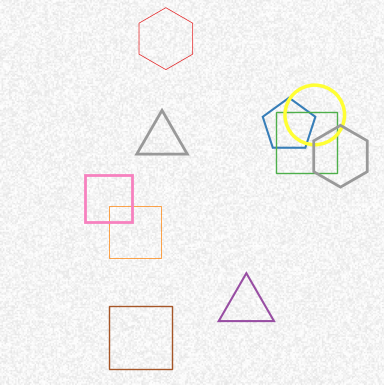[{"shape": "hexagon", "thickness": 0.5, "radius": 0.4, "center": [0.431, 0.9]}, {"shape": "pentagon", "thickness": 1.5, "radius": 0.36, "center": [0.751, 0.674]}, {"shape": "square", "thickness": 1, "radius": 0.39, "center": [0.796, 0.63]}, {"shape": "triangle", "thickness": 1.5, "radius": 0.41, "center": [0.64, 0.207]}, {"shape": "square", "thickness": 0.5, "radius": 0.34, "center": [0.35, 0.397]}, {"shape": "circle", "thickness": 2.5, "radius": 0.39, "center": [0.818, 0.701]}, {"shape": "square", "thickness": 1, "radius": 0.41, "center": [0.365, 0.123]}, {"shape": "square", "thickness": 2, "radius": 0.31, "center": [0.282, 0.484]}, {"shape": "triangle", "thickness": 2, "radius": 0.38, "center": [0.421, 0.638]}, {"shape": "hexagon", "thickness": 2, "radius": 0.4, "center": [0.884, 0.594]}]